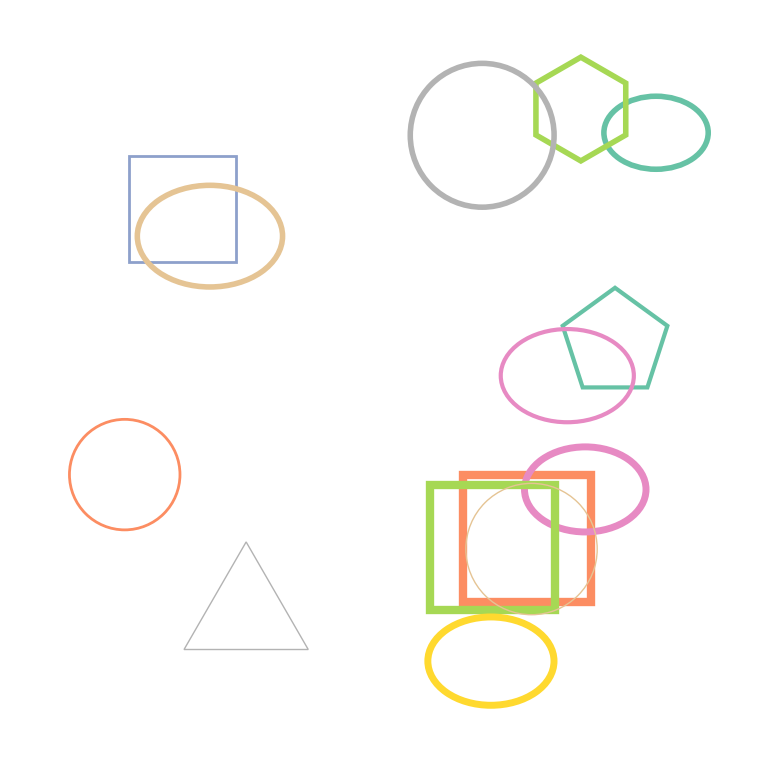[{"shape": "pentagon", "thickness": 1.5, "radius": 0.36, "center": [0.799, 0.555]}, {"shape": "oval", "thickness": 2, "radius": 0.34, "center": [0.852, 0.828]}, {"shape": "square", "thickness": 3, "radius": 0.41, "center": [0.685, 0.301]}, {"shape": "circle", "thickness": 1, "radius": 0.36, "center": [0.162, 0.384]}, {"shape": "square", "thickness": 1, "radius": 0.35, "center": [0.237, 0.729]}, {"shape": "oval", "thickness": 2.5, "radius": 0.39, "center": [0.76, 0.364]}, {"shape": "oval", "thickness": 1.5, "radius": 0.43, "center": [0.737, 0.512]}, {"shape": "hexagon", "thickness": 2, "radius": 0.34, "center": [0.754, 0.858]}, {"shape": "square", "thickness": 3, "radius": 0.41, "center": [0.639, 0.289]}, {"shape": "oval", "thickness": 2.5, "radius": 0.41, "center": [0.638, 0.141]}, {"shape": "oval", "thickness": 2, "radius": 0.47, "center": [0.273, 0.693]}, {"shape": "circle", "thickness": 0.5, "radius": 0.43, "center": [0.69, 0.287]}, {"shape": "circle", "thickness": 2, "radius": 0.47, "center": [0.626, 0.824]}, {"shape": "triangle", "thickness": 0.5, "radius": 0.47, "center": [0.32, 0.203]}]